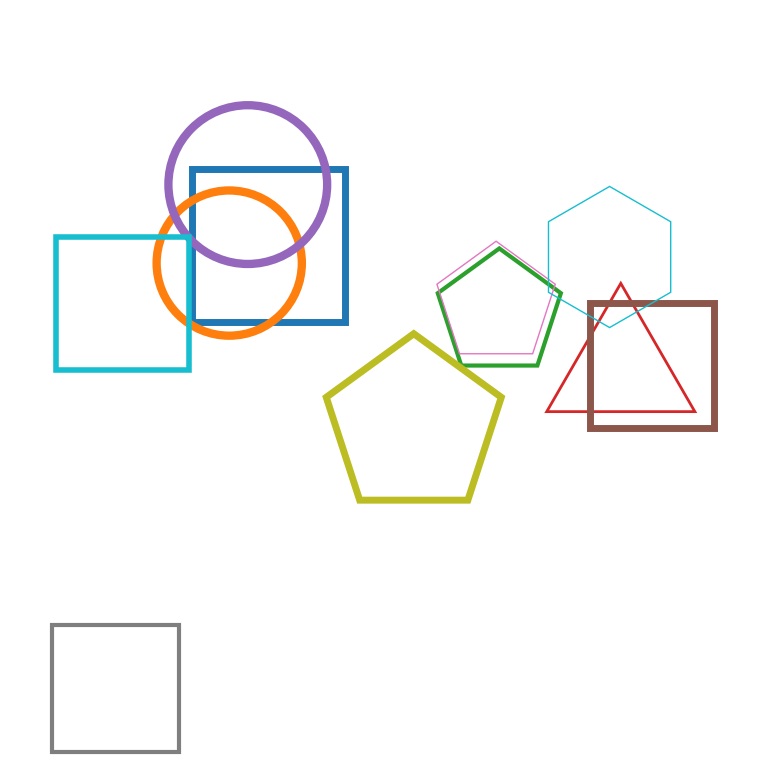[{"shape": "square", "thickness": 2.5, "radius": 0.5, "center": [0.348, 0.682]}, {"shape": "circle", "thickness": 3, "radius": 0.47, "center": [0.298, 0.658]}, {"shape": "pentagon", "thickness": 1.5, "radius": 0.42, "center": [0.648, 0.593]}, {"shape": "triangle", "thickness": 1, "radius": 0.56, "center": [0.806, 0.521]}, {"shape": "circle", "thickness": 3, "radius": 0.52, "center": [0.322, 0.76]}, {"shape": "square", "thickness": 2.5, "radius": 0.4, "center": [0.847, 0.525]}, {"shape": "pentagon", "thickness": 0.5, "radius": 0.4, "center": [0.644, 0.606]}, {"shape": "square", "thickness": 1.5, "radius": 0.41, "center": [0.15, 0.106]}, {"shape": "pentagon", "thickness": 2.5, "radius": 0.6, "center": [0.537, 0.447]}, {"shape": "square", "thickness": 2, "radius": 0.43, "center": [0.16, 0.606]}, {"shape": "hexagon", "thickness": 0.5, "radius": 0.46, "center": [0.792, 0.666]}]